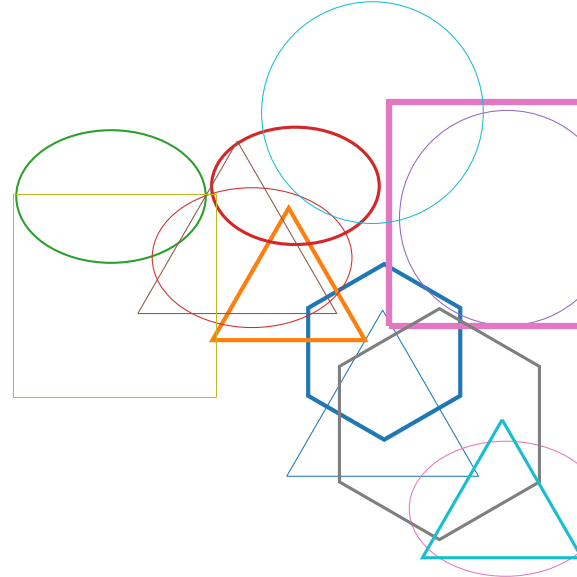[{"shape": "triangle", "thickness": 0.5, "radius": 0.96, "center": [0.663, 0.27]}, {"shape": "hexagon", "thickness": 2, "radius": 0.76, "center": [0.665, 0.39]}, {"shape": "triangle", "thickness": 2, "radius": 0.76, "center": [0.5, 0.486]}, {"shape": "oval", "thickness": 1, "radius": 0.82, "center": [0.192, 0.659]}, {"shape": "oval", "thickness": 0.5, "radius": 0.86, "center": [0.437, 0.553]}, {"shape": "oval", "thickness": 1.5, "radius": 0.73, "center": [0.512, 0.677]}, {"shape": "circle", "thickness": 0.5, "radius": 0.93, "center": [0.878, 0.622]}, {"shape": "triangle", "thickness": 0.5, "radius": 0.99, "center": [0.411, 0.556]}, {"shape": "square", "thickness": 3, "radius": 0.97, "center": [0.868, 0.628]}, {"shape": "oval", "thickness": 0.5, "radius": 0.84, "center": [0.876, 0.118]}, {"shape": "hexagon", "thickness": 1.5, "radius": 1.0, "center": [0.761, 0.265]}, {"shape": "square", "thickness": 0.5, "radius": 0.88, "center": [0.199, 0.488]}, {"shape": "triangle", "thickness": 1.5, "radius": 0.8, "center": [0.87, 0.113]}, {"shape": "circle", "thickness": 0.5, "radius": 0.96, "center": [0.645, 0.804]}]